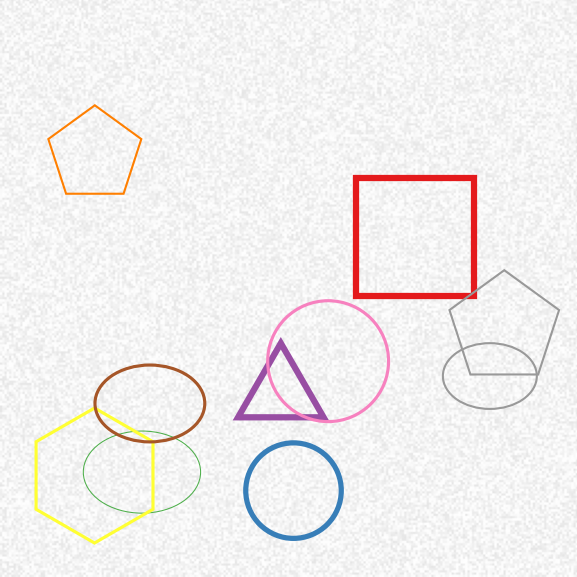[{"shape": "square", "thickness": 3, "radius": 0.51, "center": [0.719, 0.589]}, {"shape": "circle", "thickness": 2.5, "radius": 0.41, "center": [0.508, 0.15]}, {"shape": "oval", "thickness": 0.5, "radius": 0.51, "center": [0.246, 0.182]}, {"shape": "triangle", "thickness": 3, "radius": 0.43, "center": [0.486, 0.319]}, {"shape": "pentagon", "thickness": 1, "radius": 0.42, "center": [0.164, 0.732]}, {"shape": "hexagon", "thickness": 1.5, "radius": 0.58, "center": [0.164, 0.176]}, {"shape": "oval", "thickness": 1.5, "radius": 0.48, "center": [0.26, 0.3]}, {"shape": "circle", "thickness": 1.5, "radius": 0.52, "center": [0.568, 0.374]}, {"shape": "pentagon", "thickness": 1, "radius": 0.5, "center": [0.873, 0.431]}, {"shape": "oval", "thickness": 1, "radius": 0.41, "center": [0.848, 0.348]}]